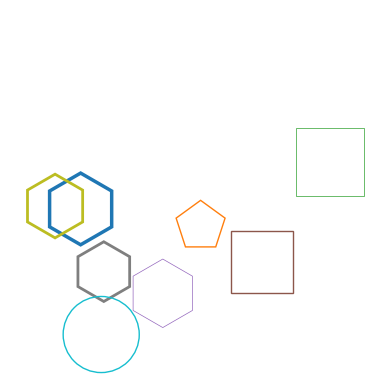[{"shape": "hexagon", "thickness": 2.5, "radius": 0.47, "center": [0.209, 0.457]}, {"shape": "pentagon", "thickness": 1, "radius": 0.33, "center": [0.521, 0.413]}, {"shape": "square", "thickness": 0.5, "radius": 0.44, "center": [0.858, 0.58]}, {"shape": "hexagon", "thickness": 0.5, "radius": 0.44, "center": [0.423, 0.238]}, {"shape": "square", "thickness": 1, "radius": 0.41, "center": [0.681, 0.319]}, {"shape": "hexagon", "thickness": 2, "radius": 0.39, "center": [0.27, 0.294]}, {"shape": "hexagon", "thickness": 2, "radius": 0.41, "center": [0.143, 0.465]}, {"shape": "circle", "thickness": 1, "radius": 0.49, "center": [0.263, 0.131]}]